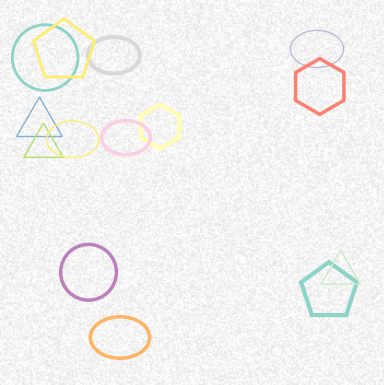[{"shape": "circle", "thickness": 2, "radius": 0.43, "center": [0.117, 0.85]}, {"shape": "pentagon", "thickness": 3, "radius": 0.38, "center": [0.855, 0.243]}, {"shape": "hexagon", "thickness": 3, "radius": 0.29, "center": [0.416, 0.671]}, {"shape": "oval", "thickness": 1, "radius": 0.34, "center": [0.823, 0.873]}, {"shape": "hexagon", "thickness": 2.5, "radius": 0.36, "center": [0.831, 0.776]}, {"shape": "triangle", "thickness": 1, "radius": 0.34, "center": [0.102, 0.68]}, {"shape": "oval", "thickness": 2.5, "radius": 0.38, "center": [0.312, 0.123]}, {"shape": "triangle", "thickness": 1, "radius": 0.3, "center": [0.113, 0.621]}, {"shape": "oval", "thickness": 2.5, "radius": 0.32, "center": [0.327, 0.642]}, {"shape": "oval", "thickness": 3, "radius": 0.34, "center": [0.296, 0.856]}, {"shape": "circle", "thickness": 2.5, "radius": 0.36, "center": [0.23, 0.293]}, {"shape": "triangle", "thickness": 1, "radius": 0.29, "center": [0.885, 0.291]}, {"shape": "oval", "thickness": 1, "radius": 0.34, "center": [0.188, 0.638]}, {"shape": "pentagon", "thickness": 2, "radius": 0.42, "center": [0.166, 0.868]}]